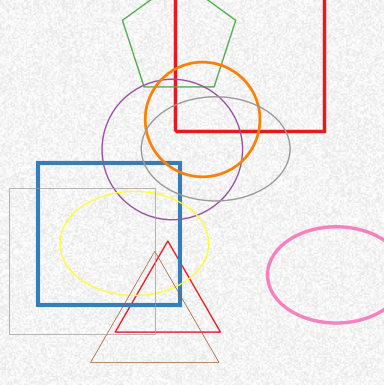[{"shape": "triangle", "thickness": 1, "radius": 0.79, "center": [0.436, 0.216]}, {"shape": "square", "thickness": 2.5, "radius": 0.97, "center": [0.648, 0.853]}, {"shape": "square", "thickness": 3, "radius": 0.92, "center": [0.284, 0.392]}, {"shape": "pentagon", "thickness": 1, "radius": 0.77, "center": [0.465, 0.899]}, {"shape": "circle", "thickness": 1, "radius": 0.91, "center": [0.448, 0.612]}, {"shape": "circle", "thickness": 2, "radius": 0.74, "center": [0.526, 0.69]}, {"shape": "oval", "thickness": 1, "radius": 0.97, "center": [0.349, 0.368]}, {"shape": "triangle", "thickness": 0.5, "radius": 0.96, "center": [0.402, 0.155]}, {"shape": "oval", "thickness": 2.5, "radius": 0.89, "center": [0.874, 0.286]}, {"shape": "oval", "thickness": 1, "radius": 0.97, "center": [0.56, 0.613]}, {"shape": "square", "thickness": 0.5, "radius": 0.95, "center": [0.213, 0.322]}]